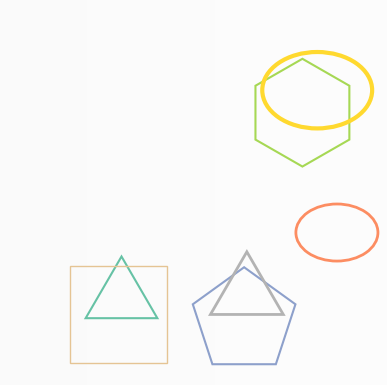[{"shape": "triangle", "thickness": 1.5, "radius": 0.53, "center": [0.314, 0.227]}, {"shape": "oval", "thickness": 2, "radius": 0.53, "center": [0.869, 0.396]}, {"shape": "pentagon", "thickness": 1.5, "radius": 0.7, "center": [0.63, 0.167]}, {"shape": "hexagon", "thickness": 1.5, "radius": 0.7, "center": [0.78, 0.707]}, {"shape": "oval", "thickness": 3, "radius": 0.71, "center": [0.819, 0.766]}, {"shape": "square", "thickness": 1, "radius": 0.63, "center": [0.306, 0.184]}, {"shape": "triangle", "thickness": 2, "radius": 0.54, "center": [0.637, 0.237]}]